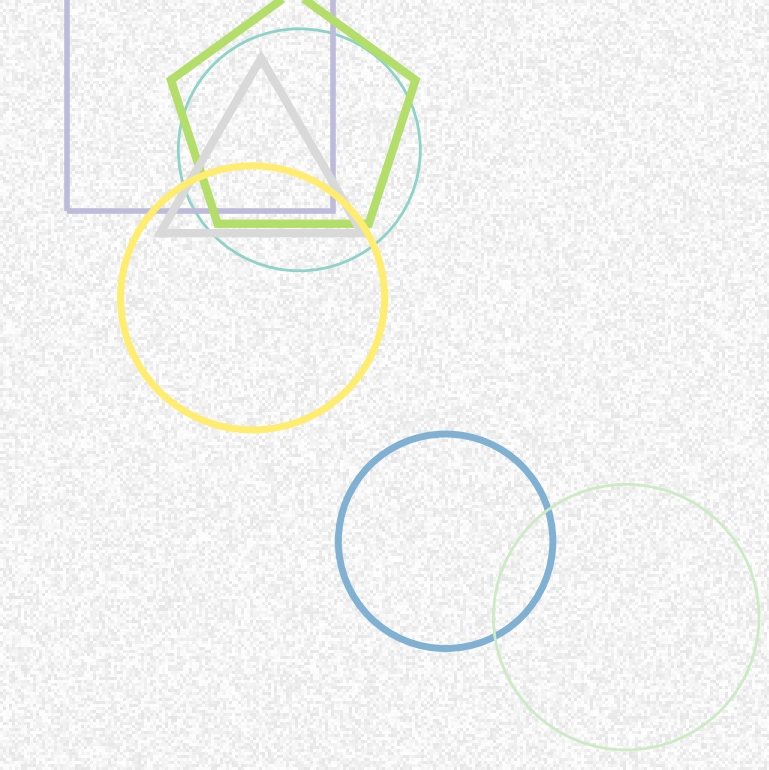[{"shape": "circle", "thickness": 1, "radius": 0.79, "center": [0.389, 0.805]}, {"shape": "square", "thickness": 2, "radius": 0.86, "center": [0.26, 0.898]}, {"shape": "circle", "thickness": 2.5, "radius": 0.7, "center": [0.579, 0.297]}, {"shape": "pentagon", "thickness": 3, "radius": 0.83, "center": [0.381, 0.844]}, {"shape": "triangle", "thickness": 3, "radius": 0.76, "center": [0.339, 0.773]}, {"shape": "circle", "thickness": 1, "radius": 0.86, "center": [0.813, 0.199]}, {"shape": "circle", "thickness": 2.5, "radius": 0.86, "center": [0.328, 0.613]}]